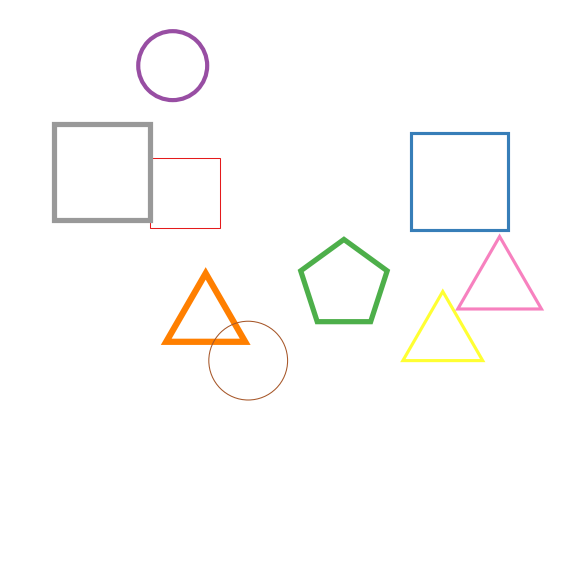[{"shape": "square", "thickness": 0.5, "radius": 0.3, "center": [0.32, 0.665]}, {"shape": "square", "thickness": 1.5, "radius": 0.42, "center": [0.796, 0.685]}, {"shape": "pentagon", "thickness": 2.5, "radius": 0.39, "center": [0.596, 0.506]}, {"shape": "circle", "thickness": 2, "radius": 0.3, "center": [0.299, 0.885]}, {"shape": "triangle", "thickness": 3, "radius": 0.39, "center": [0.356, 0.447]}, {"shape": "triangle", "thickness": 1.5, "radius": 0.4, "center": [0.767, 0.415]}, {"shape": "circle", "thickness": 0.5, "radius": 0.34, "center": [0.43, 0.375]}, {"shape": "triangle", "thickness": 1.5, "radius": 0.42, "center": [0.865, 0.506]}, {"shape": "square", "thickness": 2.5, "radius": 0.42, "center": [0.177, 0.701]}]